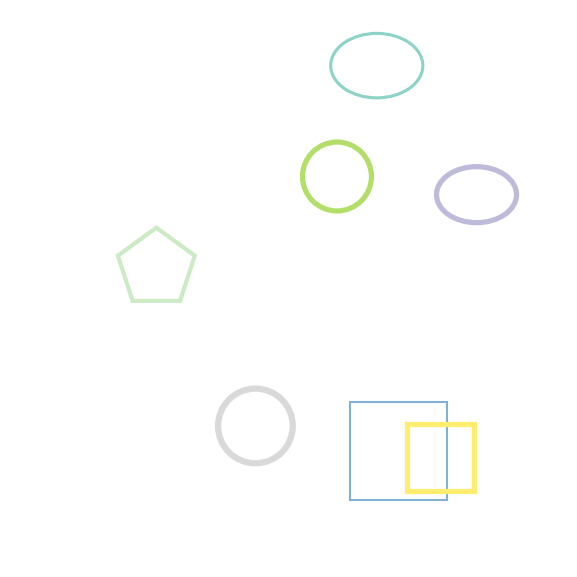[{"shape": "oval", "thickness": 1.5, "radius": 0.4, "center": [0.652, 0.886]}, {"shape": "oval", "thickness": 2.5, "radius": 0.35, "center": [0.825, 0.662]}, {"shape": "square", "thickness": 1, "radius": 0.42, "center": [0.69, 0.218]}, {"shape": "circle", "thickness": 2.5, "radius": 0.3, "center": [0.584, 0.694]}, {"shape": "circle", "thickness": 3, "radius": 0.32, "center": [0.442, 0.262]}, {"shape": "pentagon", "thickness": 2, "radius": 0.35, "center": [0.271, 0.535]}, {"shape": "square", "thickness": 2.5, "radius": 0.29, "center": [0.763, 0.207]}]